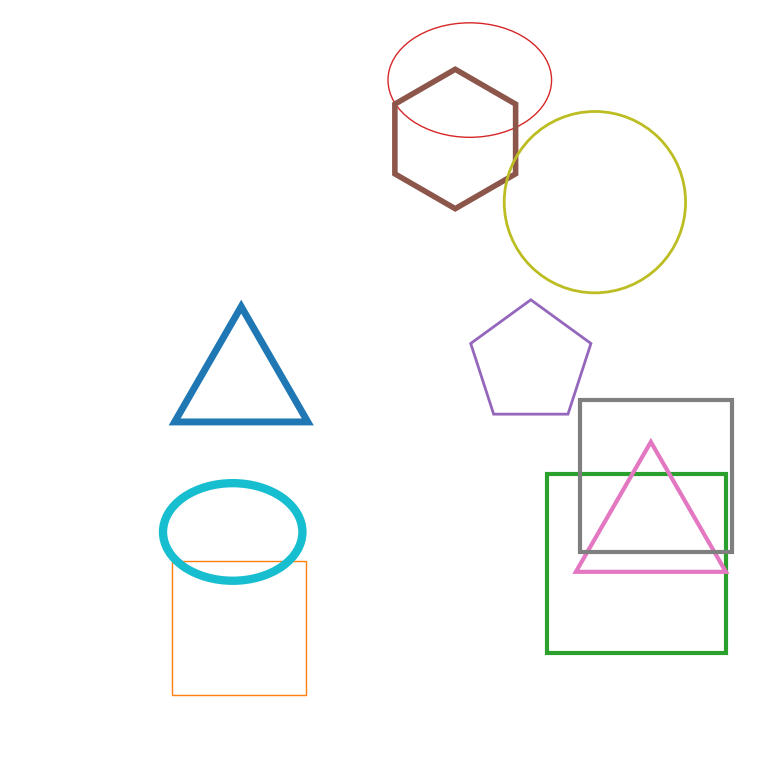[{"shape": "triangle", "thickness": 2.5, "radius": 0.5, "center": [0.313, 0.502]}, {"shape": "square", "thickness": 0.5, "radius": 0.44, "center": [0.311, 0.184]}, {"shape": "square", "thickness": 1.5, "radius": 0.58, "center": [0.827, 0.268]}, {"shape": "oval", "thickness": 0.5, "radius": 0.53, "center": [0.61, 0.896]}, {"shape": "pentagon", "thickness": 1, "radius": 0.41, "center": [0.689, 0.529]}, {"shape": "hexagon", "thickness": 2, "radius": 0.45, "center": [0.591, 0.82]}, {"shape": "triangle", "thickness": 1.5, "radius": 0.56, "center": [0.845, 0.314]}, {"shape": "square", "thickness": 1.5, "radius": 0.49, "center": [0.852, 0.382]}, {"shape": "circle", "thickness": 1, "radius": 0.59, "center": [0.773, 0.737]}, {"shape": "oval", "thickness": 3, "radius": 0.45, "center": [0.302, 0.309]}]